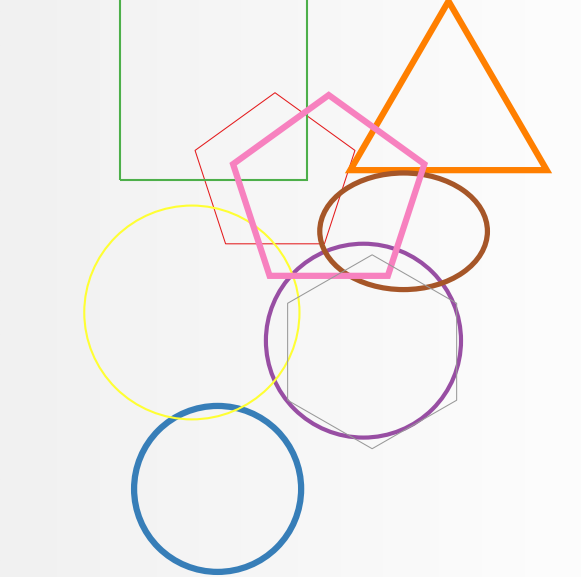[{"shape": "pentagon", "thickness": 0.5, "radius": 0.72, "center": [0.473, 0.694]}, {"shape": "circle", "thickness": 3, "radius": 0.72, "center": [0.374, 0.153]}, {"shape": "square", "thickness": 1, "radius": 0.81, "center": [0.368, 0.848]}, {"shape": "circle", "thickness": 2, "radius": 0.84, "center": [0.625, 0.409]}, {"shape": "triangle", "thickness": 3, "radius": 0.98, "center": [0.772, 0.802]}, {"shape": "circle", "thickness": 1, "radius": 0.93, "center": [0.33, 0.458]}, {"shape": "oval", "thickness": 2.5, "radius": 0.72, "center": [0.694, 0.599]}, {"shape": "pentagon", "thickness": 3, "radius": 0.87, "center": [0.566, 0.661]}, {"shape": "hexagon", "thickness": 0.5, "radius": 0.84, "center": [0.64, 0.39]}]